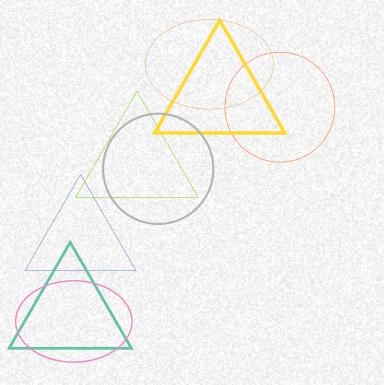[{"shape": "triangle", "thickness": 2, "radius": 0.92, "center": [0.182, 0.187]}, {"shape": "circle", "thickness": 0.5, "radius": 0.71, "center": [0.727, 0.722]}, {"shape": "triangle", "thickness": 0.5, "radius": 0.83, "center": [0.209, 0.38]}, {"shape": "oval", "thickness": 1, "radius": 0.76, "center": [0.192, 0.165]}, {"shape": "triangle", "thickness": 0.5, "radius": 0.92, "center": [0.356, 0.579]}, {"shape": "triangle", "thickness": 2.5, "radius": 0.98, "center": [0.571, 0.752]}, {"shape": "oval", "thickness": 0.5, "radius": 0.83, "center": [0.544, 0.833]}, {"shape": "circle", "thickness": 1.5, "radius": 0.72, "center": [0.411, 0.561]}]